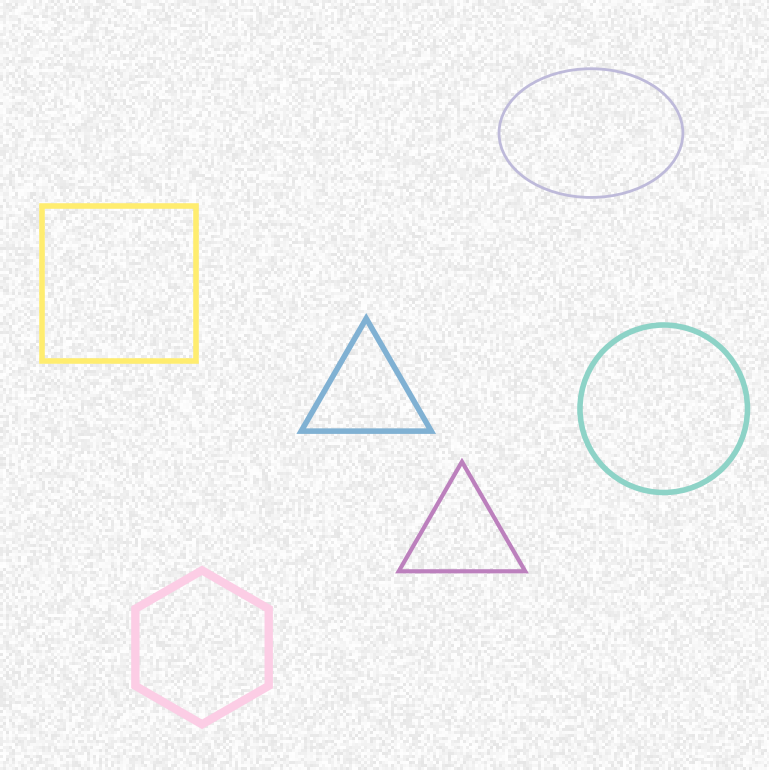[{"shape": "circle", "thickness": 2, "radius": 0.54, "center": [0.862, 0.469]}, {"shape": "oval", "thickness": 1, "radius": 0.6, "center": [0.767, 0.827]}, {"shape": "triangle", "thickness": 2, "radius": 0.49, "center": [0.476, 0.489]}, {"shape": "hexagon", "thickness": 3, "radius": 0.5, "center": [0.262, 0.159]}, {"shape": "triangle", "thickness": 1.5, "radius": 0.47, "center": [0.6, 0.305]}, {"shape": "square", "thickness": 2, "radius": 0.5, "center": [0.154, 0.631]}]